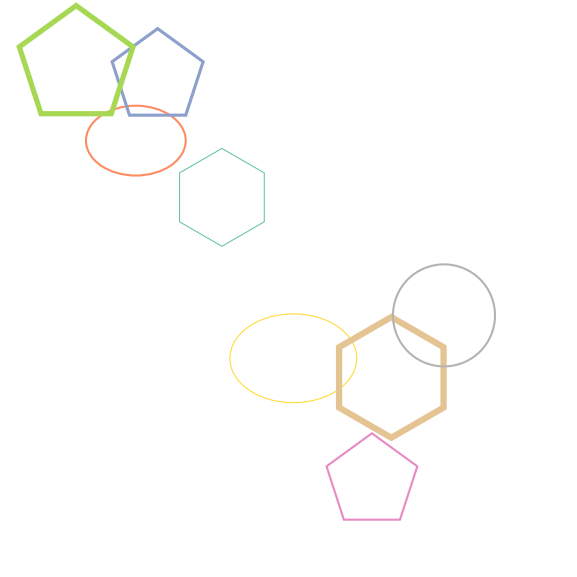[{"shape": "hexagon", "thickness": 0.5, "radius": 0.42, "center": [0.384, 0.657]}, {"shape": "oval", "thickness": 1, "radius": 0.43, "center": [0.235, 0.756]}, {"shape": "pentagon", "thickness": 1.5, "radius": 0.41, "center": [0.273, 0.867]}, {"shape": "pentagon", "thickness": 1, "radius": 0.41, "center": [0.644, 0.166]}, {"shape": "pentagon", "thickness": 2.5, "radius": 0.52, "center": [0.132, 0.886]}, {"shape": "oval", "thickness": 0.5, "radius": 0.55, "center": [0.508, 0.379]}, {"shape": "hexagon", "thickness": 3, "radius": 0.52, "center": [0.678, 0.346]}, {"shape": "circle", "thickness": 1, "radius": 0.44, "center": [0.769, 0.453]}]